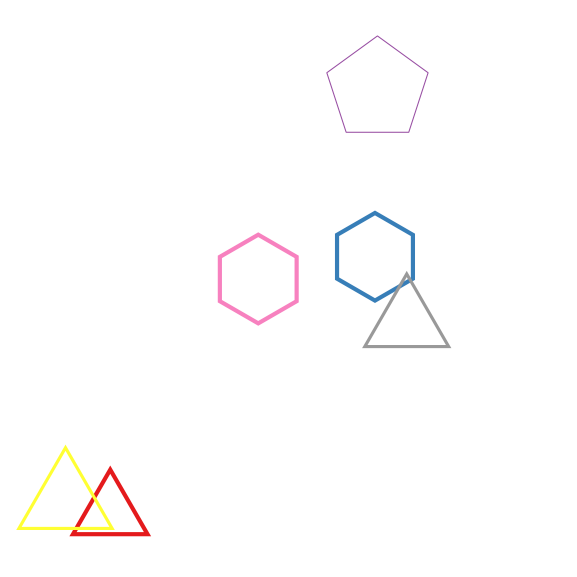[{"shape": "triangle", "thickness": 2, "radius": 0.37, "center": [0.191, 0.111]}, {"shape": "hexagon", "thickness": 2, "radius": 0.38, "center": [0.649, 0.555]}, {"shape": "pentagon", "thickness": 0.5, "radius": 0.46, "center": [0.654, 0.845]}, {"shape": "triangle", "thickness": 1.5, "radius": 0.47, "center": [0.113, 0.131]}, {"shape": "hexagon", "thickness": 2, "radius": 0.38, "center": [0.447, 0.516]}, {"shape": "triangle", "thickness": 1.5, "radius": 0.42, "center": [0.704, 0.441]}]